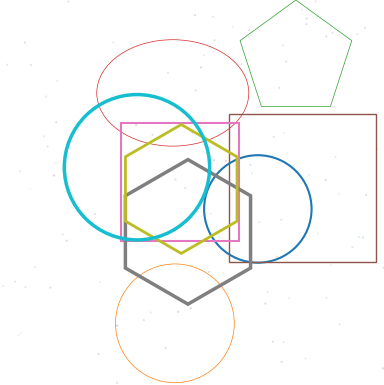[{"shape": "circle", "thickness": 1.5, "radius": 0.7, "center": [0.67, 0.457]}, {"shape": "circle", "thickness": 0.5, "radius": 0.77, "center": [0.454, 0.16]}, {"shape": "pentagon", "thickness": 0.5, "radius": 0.76, "center": [0.769, 0.847]}, {"shape": "oval", "thickness": 0.5, "radius": 0.99, "center": [0.449, 0.759]}, {"shape": "square", "thickness": 1, "radius": 0.96, "center": [0.786, 0.512]}, {"shape": "square", "thickness": 1.5, "radius": 0.77, "center": [0.468, 0.528]}, {"shape": "hexagon", "thickness": 2.5, "radius": 0.94, "center": [0.488, 0.398]}, {"shape": "hexagon", "thickness": 2, "radius": 0.84, "center": [0.471, 0.509]}, {"shape": "circle", "thickness": 2.5, "radius": 0.94, "center": [0.356, 0.566]}]